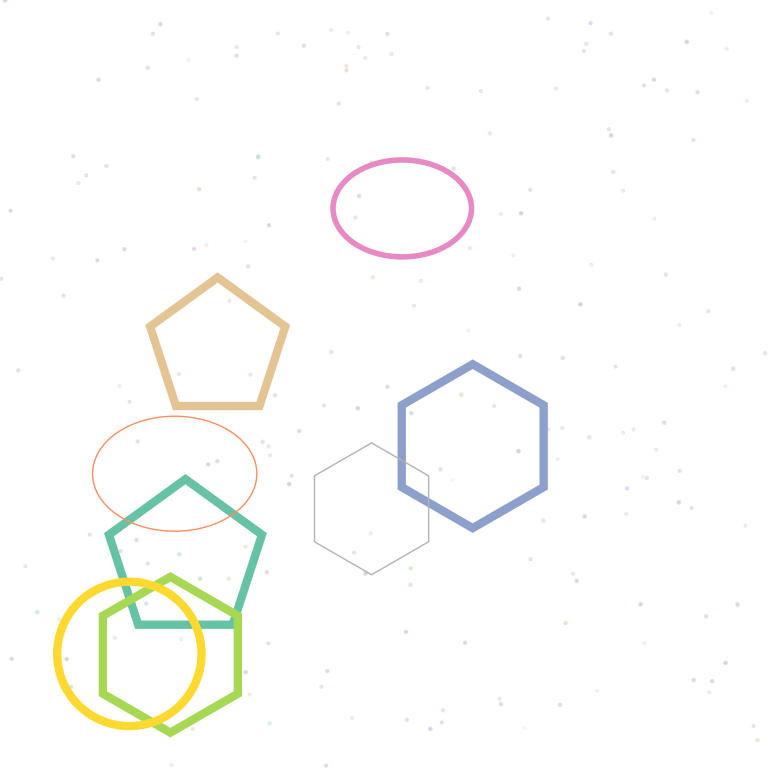[{"shape": "pentagon", "thickness": 3, "radius": 0.52, "center": [0.241, 0.273]}, {"shape": "oval", "thickness": 0.5, "radius": 0.53, "center": [0.227, 0.385]}, {"shape": "hexagon", "thickness": 3, "radius": 0.53, "center": [0.614, 0.421]}, {"shape": "oval", "thickness": 2, "radius": 0.45, "center": [0.522, 0.729]}, {"shape": "hexagon", "thickness": 3, "radius": 0.51, "center": [0.221, 0.15]}, {"shape": "circle", "thickness": 3, "radius": 0.47, "center": [0.168, 0.151]}, {"shape": "pentagon", "thickness": 3, "radius": 0.46, "center": [0.283, 0.547]}, {"shape": "hexagon", "thickness": 0.5, "radius": 0.43, "center": [0.483, 0.339]}]